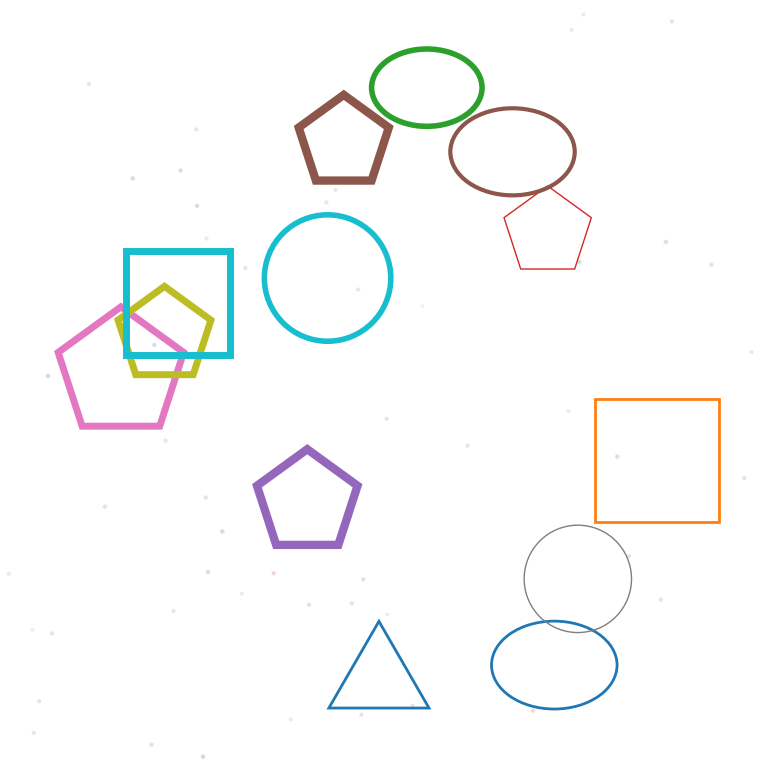[{"shape": "triangle", "thickness": 1, "radius": 0.38, "center": [0.492, 0.118]}, {"shape": "oval", "thickness": 1, "radius": 0.41, "center": [0.72, 0.136]}, {"shape": "square", "thickness": 1, "radius": 0.4, "center": [0.853, 0.402]}, {"shape": "oval", "thickness": 2, "radius": 0.36, "center": [0.554, 0.886]}, {"shape": "pentagon", "thickness": 0.5, "radius": 0.3, "center": [0.711, 0.699]}, {"shape": "pentagon", "thickness": 3, "radius": 0.34, "center": [0.399, 0.348]}, {"shape": "oval", "thickness": 1.5, "radius": 0.4, "center": [0.666, 0.803]}, {"shape": "pentagon", "thickness": 3, "radius": 0.31, "center": [0.446, 0.815]}, {"shape": "pentagon", "thickness": 2.5, "radius": 0.43, "center": [0.157, 0.516]}, {"shape": "circle", "thickness": 0.5, "radius": 0.35, "center": [0.75, 0.248]}, {"shape": "pentagon", "thickness": 2.5, "radius": 0.32, "center": [0.214, 0.565]}, {"shape": "square", "thickness": 2.5, "radius": 0.34, "center": [0.232, 0.607]}, {"shape": "circle", "thickness": 2, "radius": 0.41, "center": [0.425, 0.639]}]